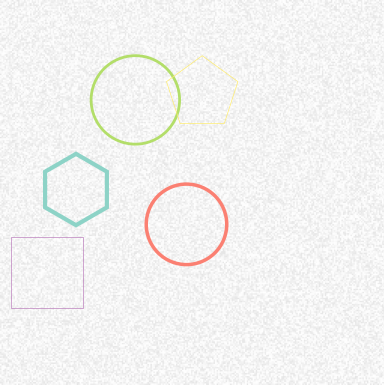[{"shape": "hexagon", "thickness": 3, "radius": 0.46, "center": [0.197, 0.508]}, {"shape": "circle", "thickness": 2.5, "radius": 0.52, "center": [0.484, 0.417]}, {"shape": "circle", "thickness": 2, "radius": 0.57, "center": [0.352, 0.74]}, {"shape": "square", "thickness": 0.5, "radius": 0.46, "center": [0.122, 0.291]}, {"shape": "pentagon", "thickness": 0.5, "radius": 0.49, "center": [0.525, 0.758]}]